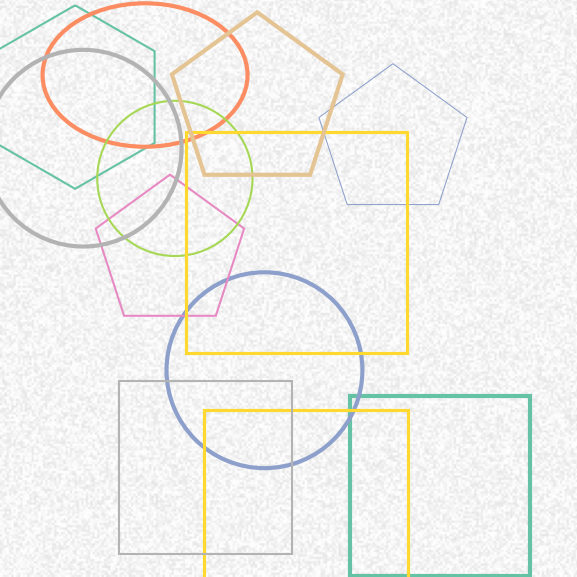[{"shape": "hexagon", "thickness": 1, "radius": 0.79, "center": [0.13, 0.831]}, {"shape": "square", "thickness": 2, "radius": 0.78, "center": [0.761, 0.157]}, {"shape": "oval", "thickness": 2, "radius": 0.89, "center": [0.251, 0.869]}, {"shape": "pentagon", "thickness": 0.5, "radius": 0.67, "center": [0.68, 0.754]}, {"shape": "circle", "thickness": 2, "radius": 0.85, "center": [0.458, 0.358]}, {"shape": "pentagon", "thickness": 1, "radius": 0.68, "center": [0.294, 0.562]}, {"shape": "circle", "thickness": 1, "radius": 0.67, "center": [0.303, 0.69]}, {"shape": "square", "thickness": 1.5, "radius": 0.88, "center": [0.53, 0.112]}, {"shape": "square", "thickness": 1.5, "radius": 0.96, "center": [0.513, 0.579]}, {"shape": "pentagon", "thickness": 2, "radius": 0.78, "center": [0.446, 0.822]}, {"shape": "square", "thickness": 1, "radius": 0.75, "center": [0.356, 0.19]}, {"shape": "circle", "thickness": 2, "radius": 0.85, "center": [0.144, 0.743]}]